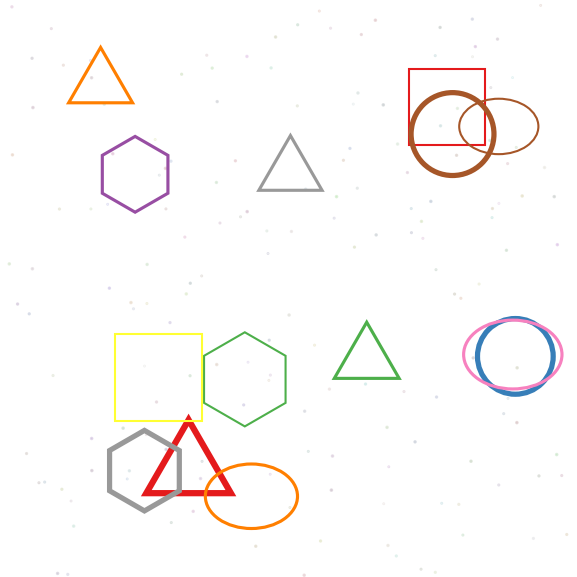[{"shape": "square", "thickness": 1, "radius": 0.33, "center": [0.775, 0.814]}, {"shape": "triangle", "thickness": 3, "radius": 0.42, "center": [0.327, 0.187]}, {"shape": "circle", "thickness": 2.5, "radius": 0.33, "center": [0.892, 0.382]}, {"shape": "triangle", "thickness": 1.5, "radius": 0.32, "center": [0.635, 0.376]}, {"shape": "hexagon", "thickness": 1, "radius": 0.41, "center": [0.424, 0.342]}, {"shape": "hexagon", "thickness": 1.5, "radius": 0.33, "center": [0.234, 0.697]}, {"shape": "triangle", "thickness": 1.5, "radius": 0.32, "center": [0.174, 0.853]}, {"shape": "oval", "thickness": 1.5, "radius": 0.4, "center": [0.435, 0.14]}, {"shape": "square", "thickness": 1, "radius": 0.38, "center": [0.274, 0.345]}, {"shape": "oval", "thickness": 1, "radius": 0.34, "center": [0.864, 0.78]}, {"shape": "circle", "thickness": 2.5, "radius": 0.36, "center": [0.784, 0.767]}, {"shape": "oval", "thickness": 1.5, "radius": 0.43, "center": [0.888, 0.385]}, {"shape": "hexagon", "thickness": 2.5, "radius": 0.35, "center": [0.25, 0.184]}, {"shape": "triangle", "thickness": 1.5, "radius": 0.32, "center": [0.503, 0.701]}]